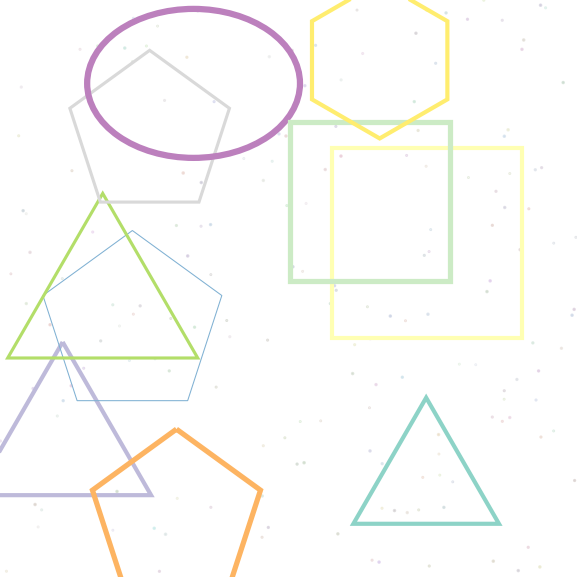[{"shape": "triangle", "thickness": 2, "radius": 0.73, "center": [0.738, 0.165]}, {"shape": "square", "thickness": 2, "radius": 0.82, "center": [0.739, 0.578]}, {"shape": "triangle", "thickness": 2, "radius": 0.88, "center": [0.108, 0.23]}, {"shape": "pentagon", "thickness": 0.5, "radius": 0.81, "center": [0.229, 0.437]}, {"shape": "pentagon", "thickness": 2.5, "radius": 0.76, "center": [0.306, 0.103]}, {"shape": "triangle", "thickness": 1.5, "radius": 0.95, "center": [0.178, 0.474]}, {"shape": "pentagon", "thickness": 1.5, "radius": 0.73, "center": [0.259, 0.767]}, {"shape": "oval", "thickness": 3, "radius": 0.92, "center": [0.335, 0.855]}, {"shape": "square", "thickness": 2.5, "radius": 0.69, "center": [0.641, 0.65]}, {"shape": "hexagon", "thickness": 2, "radius": 0.68, "center": [0.657, 0.895]}]